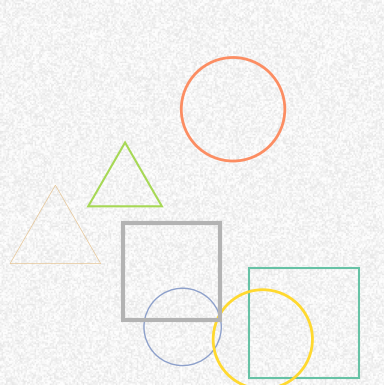[{"shape": "square", "thickness": 1.5, "radius": 0.71, "center": [0.79, 0.161]}, {"shape": "circle", "thickness": 2, "radius": 0.67, "center": [0.605, 0.716]}, {"shape": "circle", "thickness": 1, "radius": 0.5, "center": [0.474, 0.151]}, {"shape": "triangle", "thickness": 1.5, "radius": 0.55, "center": [0.325, 0.519]}, {"shape": "circle", "thickness": 2, "radius": 0.64, "center": [0.683, 0.119]}, {"shape": "triangle", "thickness": 0.5, "radius": 0.68, "center": [0.144, 0.383]}, {"shape": "square", "thickness": 3, "radius": 0.63, "center": [0.445, 0.296]}]